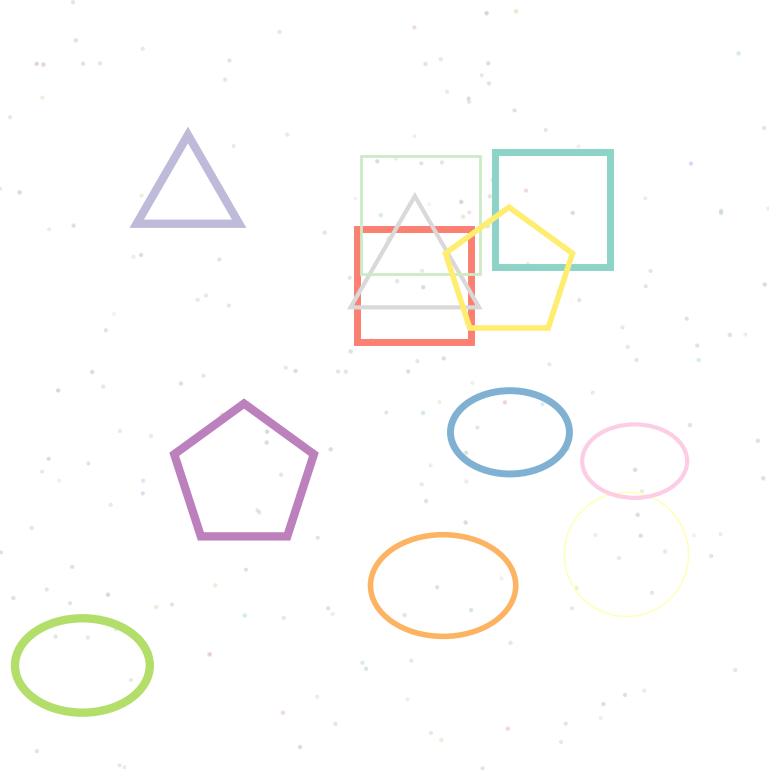[{"shape": "square", "thickness": 2.5, "radius": 0.37, "center": [0.717, 0.728]}, {"shape": "circle", "thickness": 0.5, "radius": 0.4, "center": [0.814, 0.28]}, {"shape": "triangle", "thickness": 3, "radius": 0.38, "center": [0.244, 0.748]}, {"shape": "square", "thickness": 2.5, "radius": 0.37, "center": [0.538, 0.629]}, {"shape": "oval", "thickness": 2.5, "radius": 0.39, "center": [0.662, 0.439]}, {"shape": "oval", "thickness": 2, "radius": 0.47, "center": [0.575, 0.24]}, {"shape": "oval", "thickness": 3, "radius": 0.44, "center": [0.107, 0.136]}, {"shape": "oval", "thickness": 1.5, "radius": 0.34, "center": [0.824, 0.401]}, {"shape": "triangle", "thickness": 1.5, "radius": 0.48, "center": [0.539, 0.649]}, {"shape": "pentagon", "thickness": 3, "radius": 0.48, "center": [0.317, 0.381]}, {"shape": "square", "thickness": 1, "radius": 0.39, "center": [0.546, 0.721]}, {"shape": "pentagon", "thickness": 2, "radius": 0.43, "center": [0.661, 0.644]}]